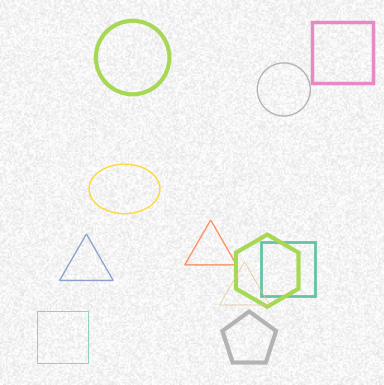[{"shape": "square", "thickness": 2, "radius": 0.35, "center": [0.749, 0.301]}, {"shape": "square", "thickness": 0.5, "radius": 0.33, "center": [0.162, 0.125]}, {"shape": "triangle", "thickness": 1, "radius": 0.39, "center": [0.547, 0.351]}, {"shape": "triangle", "thickness": 1, "radius": 0.4, "center": [0.224, 0.312]}, {"shape": "square", "thickness": 2.5, "radius": 0.4, "center": [0.889, 0.865]}, {"shape": "circle", "thickness": 3, "radius": 0.48, "center": [0.345, 0.851]}, {"shape": "hexagon", "thickness": 3, "radius": 0.47, "center": [0.694, 0.297]}, {"shape": "oval", "thickness": 1, "radius": 0.46, "center": [0.323, 0.509]}, {"shape": "triangle", "thickness": 0.5, "radius": 0.37, "center": [0.635, 0.245]}, {"shape": "circle", "thickness": 1, "radius": 0.34, "center": [0.737, 0.768]}, {"shape": "pentagon", "thickness": 3, "radius": 0.37, "center": [0.647, 0.118]}]